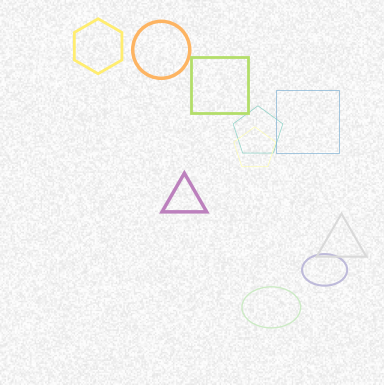[{"shape": "pentagon", "thickness": 0.5, "radius": 0.34, "center": [0.67, 0.657]}, {"shape": "pentagon", "thickness": 0.5, "radius": 0.29, "center": [0.662, 0.613]}, {"shape": "oval", "thickness": 1.5, "radius": 0.29, "center": [0.843, 0.299]}, {"shape": "square", "thickness": 0.5, "radius": 0.41, "center": [0.799, 0.684]}, {"shape": "circle", "thickness": 2.5, "radius": 0.37, "center": [0.419, 0.871]}, {"shape": "square", "thickness": 2, "radius": 0.37, "center": [0.57, 0.779]}, {"shape": "triangle", "thickness": 1.5, "radius": 0.37, "center": [0.887, 0.371]}, {"shape": "triangle", "thickness": 2.5, "radius": 0.33, "center": [0.479, 0.483]}, {"shape": "oval", "thickness": 1, "radius": 0.38, "center": [0.705, 0.202]}, {"shape": "hexagon", "thickness": 2, "radius": 0.36, "center": [0.255, 0.88]}]